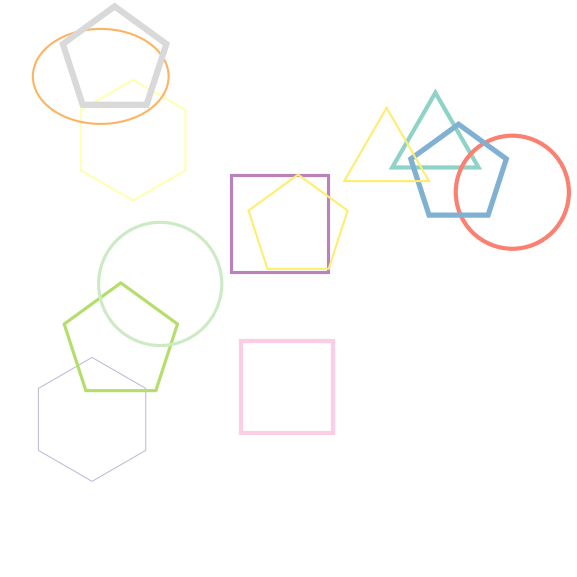[{"shape": "triangle", "thickness": 2, "radius": 0.43, "center": [0.754, 0.752]}, {"shape": "hexagon", "thickness": 1, "radius": 0.52, "center": [0.231, 0.756]}, {"shape": "hexagon", "thickness": 0.5, "radius": 0.54, "center": [0.159, 0.273]}, {"shape": "circle", "thickness": 2, "radius": 0.49, "center": [0.887, 0.666]}, {"shape": "pentagon", "thickness": 2.5, "radius": 0.43, "center": [0.794, 0.697]}, {"shape": "oval", "thickness": 1, "radius": 0.59, "center": [0.174, 0.867]}, {"shape": "pentagon", "thickness": 1.5, "radius": 0.52, "center": [0.209, 0.406]}, {"shape": "square", "thickness": 2, "radius": 0.4, "center": [0.497, 0.329]}, {"shape": "pentagon", "thickness": 3, "radius": 0.47, "center": [0.198, 0.894]}, {"shape": "square", "thickness": 1.5, "radius": 0.42, "center": [0.484, 0.611]}, {"shape": "circle", "thickness": 1.5, "radius": 0.53, "center": [0.277, 0.508]}, {"shape": "triangle", "thickness": 1, "radius": 0.42, "center": [0.669, 0.728]}, {"shape": "pentagon", "thickness": 1, "radius": 0.45, "center": [0.516, 0.607]}]